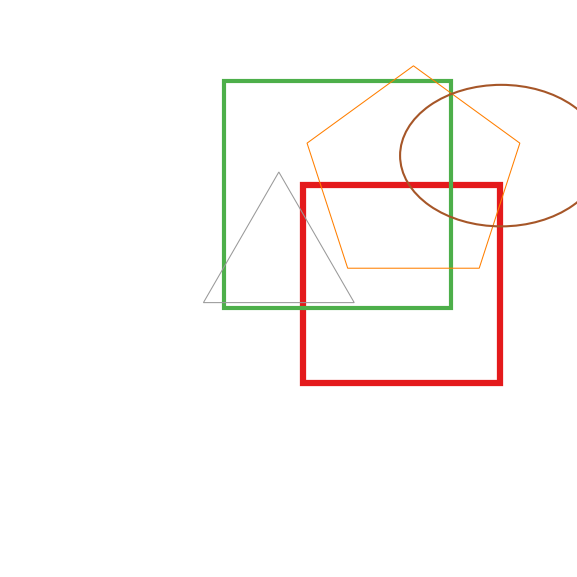[{"shape": "square", "thickness": 3, "radius": 0.85, "center": [0.695, 0.508]}, {"shape": "square", "thickness": 2, "radius": 0.98, "center": [0.585, 0.662]}, {"shape": "pentagon", "thickness": 0.5, "radius": 0.97, "center": [0.716, 0.691]}, {"shape": "oval", "thickness": 1, "radius": 0.88, "center": [0.868, 0.73]}, {"shape": "triangle", "thickness": 0.5, "radius": 0.75, "center": [0.483, 0.551]}]